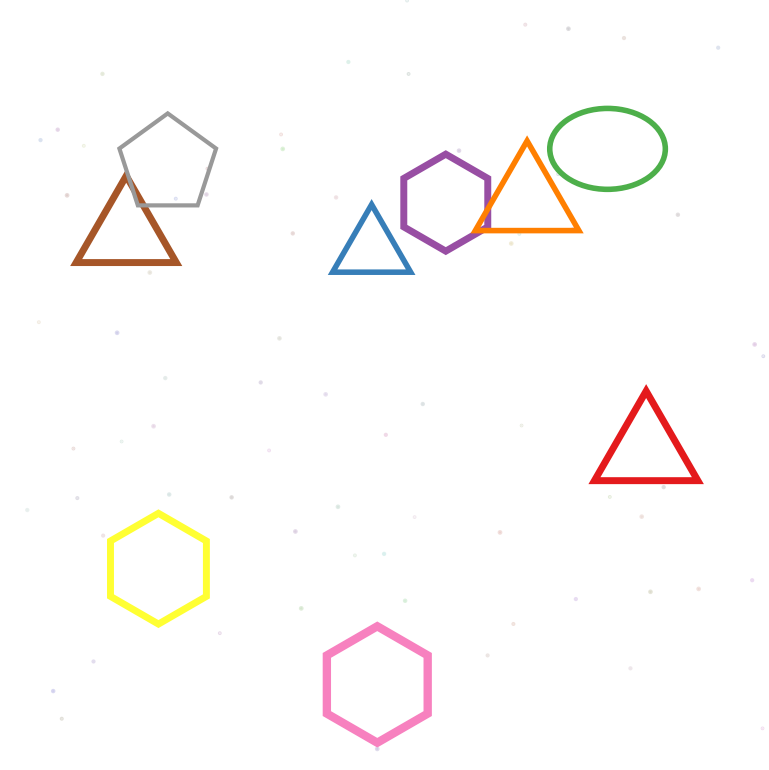[{"shape": "triangle", "thickness": 2.5, "radius": 0.39, "center": [0.839, 0.415]}, {"shape": "triangle", "thickness": 2, "radius": 0.29, "center": [0.483, 0.676]}, {"shape": "oval", "thickness": 2, "radius": 0.38, "center": [0.789, 0.807]}, {"shape": "hexagon", "thickness": 2.5, "radius": 0.31, "center": [0.579, 0.737]}, {"shape": "triangle", "thickness": 2, "radius": 0.39, "center": [0.685, 0.739]}, {"shape": "hexagon", "thickness": 2.5, "radius": 0.36, "center": [0.206, 0.261]}, {"shape": "triangle", "thickness": 2.5, "radius": 0.38, "center": [0.164, 0.697]}, {"shape": "hexagon", "thickness": 3, "radius": 0.38, "center": [0.49, 0.111]}, {"shape": "pentagon", "thickness": 1.5, "radius": 0.33, "center": [0.218, 0.787]}]